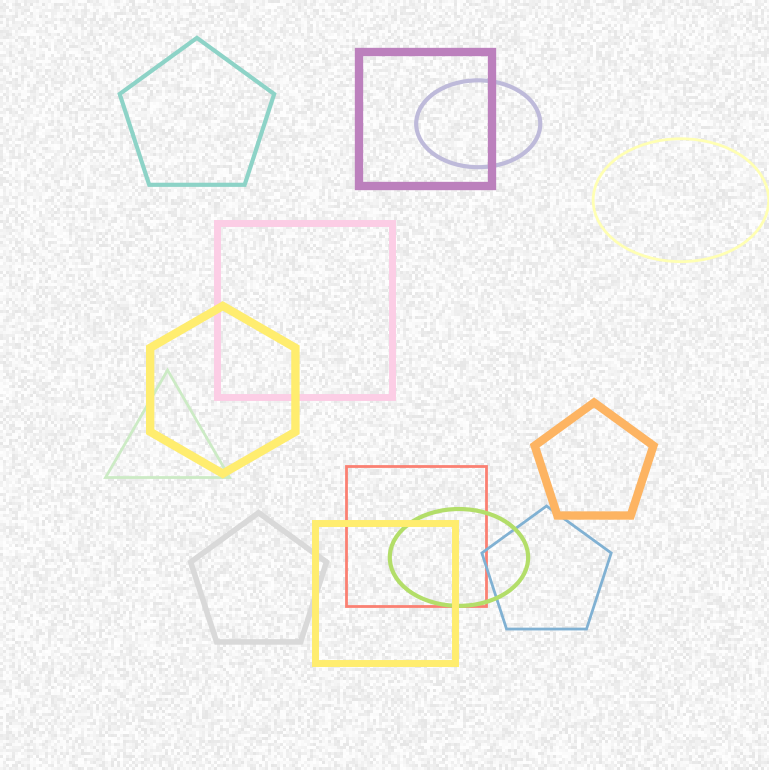[{"shape": "pentagon", "thickness": 1.5, "radius": 0.53, "center": [0.256, 0.845]}, {"shape": "oval", "thickness": 1, "radius": 0.57, "center": [0.884, 0.74]}, {"shape": "oval", "thickness": 1.5, "radius": 0.4, "center": [0.621, 0.839]}, {"shape": "square", "thickness": 1, "radius": 0.46, "center": [0.54, 0.304]}, {"shape": "pentagon", "thickness": 1, "radius": 0.44, "center": [0.71, 0.255]}, {"shape": "pentagon", "thickness": 3, "radius": 0.41, "center": [0.771, 0.396]}, {"shape": "oval", "thickness": 1.5, "radius": 0.45, "center": [0.596, 0.276]}, {"shape": "square", "thickness": 2.5, "radius": 0.57, "center": [0.395, 0.597]}, {"shape": "pentagon", "thickness": 2, "radius": 0.46, "center": [0.336, 0.241]}, {"shape": "square", "thickness": 3, "radius": 0.43, "center": [0.553, 0.845]}, {"shape": "triangle", "thickness": 1, "radius": 0.46, "center": [0.218, 0.426]}, {"shape": "hexagon", "thickness": 3, "radius": 0.54, "center": [0.289, 0.494]}, {"shape": "square", "thickness": 2.5, "radius": 0.46, "center": [0.5, 0.23]}]